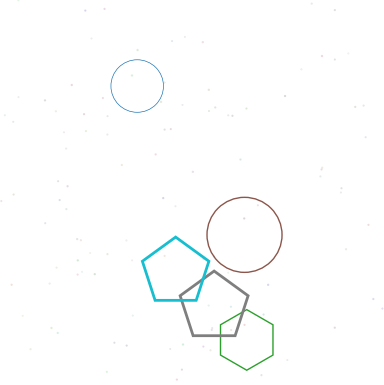[{"shape": "circle", "thickness": 0.5, "radius": 0.34, "center": [0.356, 0.777]}, {"shape": "hexagon", "thickness": 1, "radius": 0.39, "center": [0.641, 0.117]}, {"shape": "circle", "thickness": 1, "radius": 0.49, "center": [0.635, 0.39]}, {"shape": "pentagon", "thickness": 2, "radius": 0.46, "center": [0.556, 0.203]}, {"shape": "pentagon", "thickness": 2, "radius": 0.45, "center": [0.456, 0.293]}]